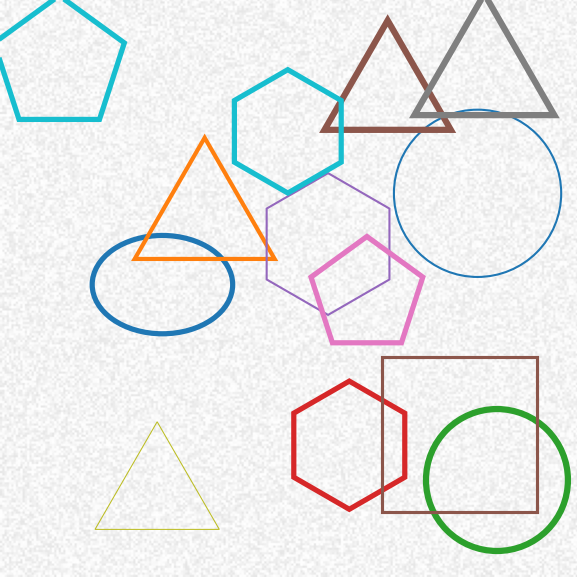[{"shape": "oval", "thickness": 2.5, "radius": 0.61, "center": [0.281, 0.506]}, {"shape": "circle", "thickness": 1, "radius": 0.72, "center": [0.827, 0.664]}, {"shape": "triangle", "thickness": 2, "radius": 0.7, "center": [0.354, 0.621]}, {"shape": "circle", "thickness": 3, "radius": 0.61, "center": [0.861, 0.168]}, {"shape": "hexagon", "thickness": 2.5, "radius": 0.55, "center": [0.605, 0.228]}, {"shape": "hexagon", "thickness": 1, "radius": 0.61, "center": [0.568, 0.577]}, {"shape": "square", "thickness": 1.5, "radius": 0.67, "center": [0.796, 0.247]}, {"shape": "triangle", "thickness": 3, "radius": 0.63, "center": [0.671, 0.837]}, {"shape": "pentagon", "thickness": 2.5, "radius": 0.51, "center": [0.635, 0.488]}, {"shape": "triangle", "thickness": 3, "radius": 0.7, "center": [0.839, 0.87]}, {"shape": "triangle", "thickness": 0.5, "radius": 0.62, "center": [0.272, 0.145]}, {"shape": "hexagon", "thickness": 2.5, "radius": 0.53, "center": [0.498, 0.772]}, {"shape": "pentagon", "thickness": 2.5, "radius": 0.59, "center": [0.103, 0.888]}]